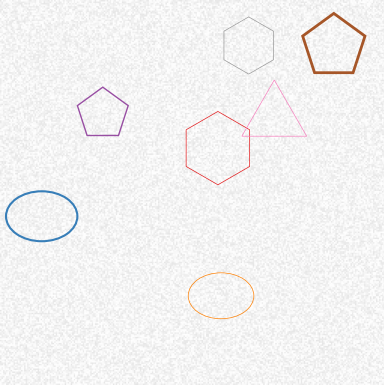[{"shape": "hexagon", "thickness": 0.5, "radius": 0.48, "center": [0.566, 0.615]}, {"shape": "oval", "thickness": 1.5, "radius": 0.46, "center": [0.108, 0.438]}, {"shape": "pentagon", "thickness": 1, "radius": 0.35, "center": [0.267, 0.704]}, {"shape": "oval", "thickness": 0.5, "radius": 0.43, "center": [0.574, 0.232]}, {"shape": "pentagon", "thickness": 2, "radius": 0.43, "center": [0.867, 0.88]}, {"shape": "triangle", "thickness": 0.5, "radius": 0.49, "center": [0.712, 0.695]}, {"shape": "hexagon", "thickness": 0.5, "radius": 0.37, "center": [0.646, 0.882]}]